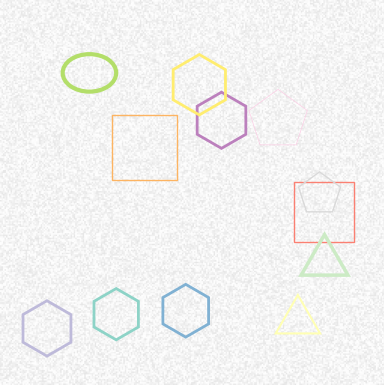[{"shape": "hexagon", "thickness": 2, "radius": 0.33, "center": [0.302, 0.184]}, {"shape": "triangle", "thickness": 1.5, "radius": 0.33, "center": [0.774, 0.167]}, {"shape": "hexagon", "thickness": 2, "radius": 0.36, "center": [0.122, 0.147]}, {"shape": "square", "thickness": 1, "radius": 0.39, "center": [0.842, 0.449]}, {"shape": "hexagon", "thickness": 2, "radius": 0.34, "center": [0.482, 0.193]}, {"shape": "square", "thickness": 1, "radius": 0.42, "center": [0.375, 0.618]}, {"shape": "oval", "thickness": 3, "radius": 0.35, "center": [0.232, 0.811]}, {"shape": "pentagon", "thickness": 0.5, "radius": 0.4, "center": [0.722, 0.688]}, {"shape": "pentagon", "thickness": 1, "radius": 0.29, "center": [0.83, 0.496]}, {"shape": "hexagon", "thickness": 2, "radius": 0.36, "center": [0.575, 0.688]}, {"shape": "triangle", "thickness": 2.5, "radius": 0.35, "center": [0.843, 0.32]}, {"shape": "hexagon", "thickness": 2, "radius": 0.39, "center": [0.518, 0.78]}]